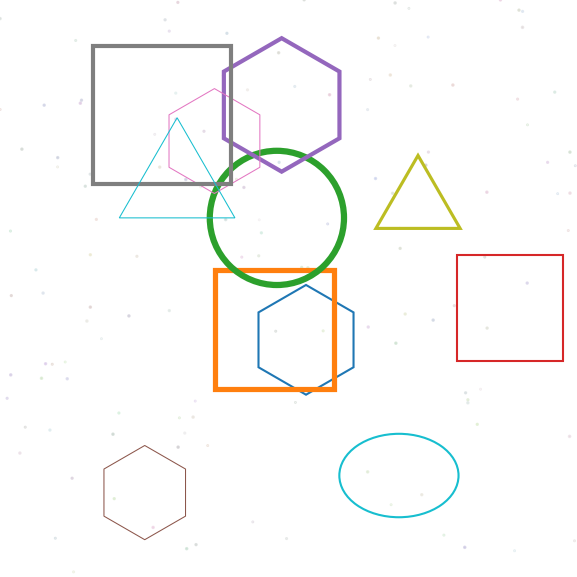[{"shape": "hexagon", "thickness": 1, "radius": 0.48, "center": [0.53, 0.411]}, {"shape": "square", "thickness": 2.5, "radius": 0.52, "center": [0.475, 0.429]}, {"shape": "circle", "thickness": 3, "radius": 0.58, "center": [0.479, 0.622]}, {"shape": "square", "thickness": 1, "radius": 0.46, "center": [0.883, 0.465]}, {"shape": "hexagon", "thickness": 2, "radius": 0.58, "center": [0.488, 0.817]}, {"shape": "hexagon", "thickness": 0.5, "radius": 0.41, "center": [0.251, 0.146]}, {"shape": "hexagon", "thickness": 0.5, "radius": 0.45, "center": [0.371, 0.755]}, {"shape": "square", "thickness": 2, "radius": 0.6, "center": [0.28, 0.801]}, {"shape": "triangle", "thickness": 1.5, "radius": 0.42, "center": [0.724, 0.646]}, {"shape": "triangle", "thickness": 0.5, "radius": 0.58, "center": [0.307, 0.68]}, {"shape": "oval", "thickness": 1, "radius": 0.52, "center": [0.691, 0.176]}]